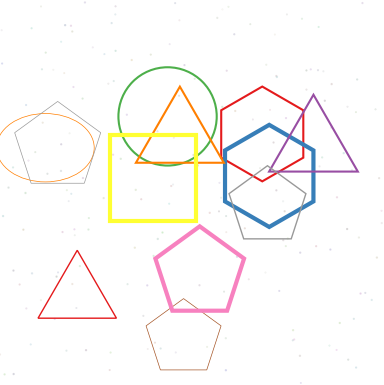[{"shape": "hexagon", "thickness": 1.5, "radius": 0.62, "center": [0.681, 0.652]}, {"shape": "triangle", "thickness": 1, "radius": 0.59, "center": [0.201, 0.232]}, {"shape": "hexagon", "thickness": 3, "radius": 0.66, "center": [0.699, 0.543]}, {"shape": "circle", "thickness": 1.5, "radius": 0.64, "center": [0.435, 0.698]}, {"shape": "triangle", "thickness": 1.5, "radius": 0.67, "center": [0.814, 0.621]}, {"shape": "oval", "thickness": 0.5, "radius": 0.63, "center": [0.118, 0.616]}, {"shape": "triangle", "thickness": 1.5, "radius": 0.66, "center": [0.467, 0.643]}, {"shape": "square", "thickness": 3, "radius": 0.56, "center": [0.397, 0.537]}, {"shape": "pentagon", "thickness": 0.5, "radius": 0.51, "center": [0.477, 0.122]}, {"shape": "pentagon", "thickness": 3, "radius": 0.61, "center": [0.519, 0.291]}, {"shape": "pentagon", "thickness": 0.5, "radius": 0.59, "center": [0.15, 0.619]}, {"shape": "pentagon", "thickness": 1, "radius": 0.52, "center": [0.695, 0.465]}]